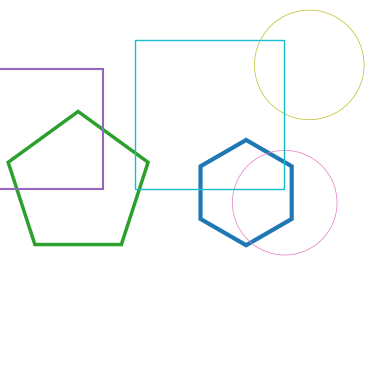[{"shape": "hexagon", "thickness": 3, "radius": 0.68, "center": [0.639, 0.5]}, {"shape": "pentagon", "thickness": 2.5, "radius": 0.96, "center": [0.203, 0.519]}, {"shape": "square", "thickness": 1.5, "radius": 0.78, "center": [0.111, 0.664]}, {"shape": "circle", "thickness": 0.5, "radius": 0.68, "center": [0.74, 0.474]}, {"shape": "circle", "thickness": 0.5, "radius": 0.71, "center": [0.803, 0.831]}, {"shape": "square", "thickness": 1, "radius": 0.97, "center": [0.543, 0.704]}]